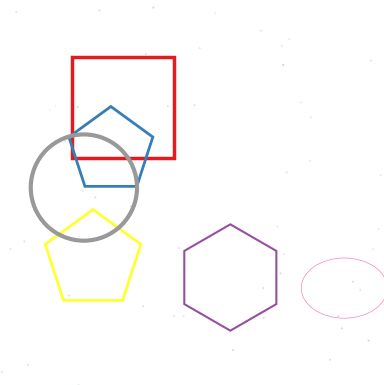[{"shape": "square", "thickness": 2.5, "radius": 0.66, "center": [0.319, 0.72]}, {"shape": "pentagon", "thickness": 2, "radius": 0.57, "center": [0.288, 0.609]}, {"shape": "hexagon", "thickness": 1.5, "radius": 0.69, "center": [0.598, 0.279]}, {"shape": "pentagon", "thickness": 2, "radius": 0.65, "center": [0.242, 0.325]}, {"shape": "oval", "thickness": 0.5, "radius": 0.56, "center": [0.894, 0.252]}, {"shape": "circle", "thickness": 3, "radius": 0.69, "center": [0.218, 0.513]}]